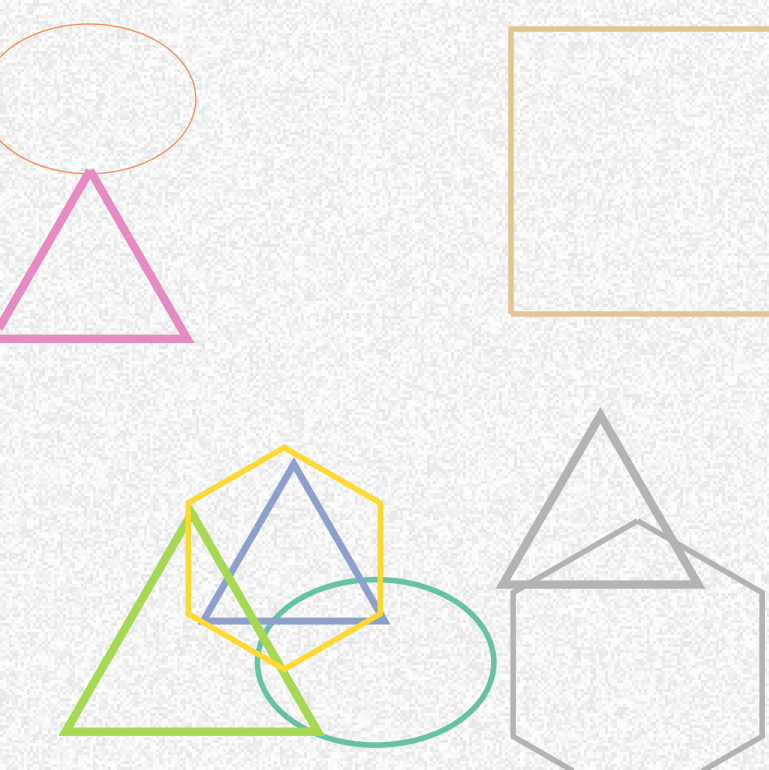[{"shape": "oval", "thickness": 2, "radius": 0.77, "center": [0.488, 0.14]}, {"shape": "oval", "thickness": 0.5, "radius": 0.69, "center": [0.115, 0.872]}, {"shape": "triangle", "thickness": 2.5, "radius": 0.68, "center": [0.382, 0.261]}, {"shape": "triangle", "thickness": 3, "radius": 0.73, "center": [0.117, 0.633]}, {"shape": "triangle", "thickness": 3, "radius": 0.95, "center": [0.249, 0.144]}, {"shape": "hexagon", "thickness": 2, "radius": 0.72, "center": [0.369, 0.275]}, {"shape": "square", "thickness": 2, "radius": 0.92, "center": [0.848, 0.777]}, {"shape": "hexagon", "thickness": 2, "radius": 0.93, "center": [0.828, 0.137]}, {"shape": "triangle", "thickness": 3, "radius": 0.73, "center": [0.78, 0.314]}]